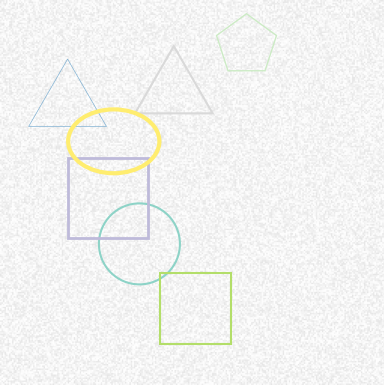[{"shape": "circle", "thickness": 1.5, "radius": 0.53, "center": [0.362, 0.367]}, {"shape": "square", "thickness": 2, "radius": 0.52, "center": [0.281, 0.486]}, {"shape": "triangle", "thickness": 0.5, "radius": 0.58, "center": [0.175, 0.73]}, {"shape": "square", "thickness": 1.5, "radius": 0.46, "center": [0.509, 0.198]}, {"shape": "triangle", "thickness": 1.5, "radius": 0.58, "center": [0.451, 0.764]}, {"shape": "pentagon", "thickness": 1, "radius": 0.41, "center": [0.64, 0.882]}, {"shape": "oval", "thickness": 3, "radius": 0.59, "center": [0.295, 0.633]}]